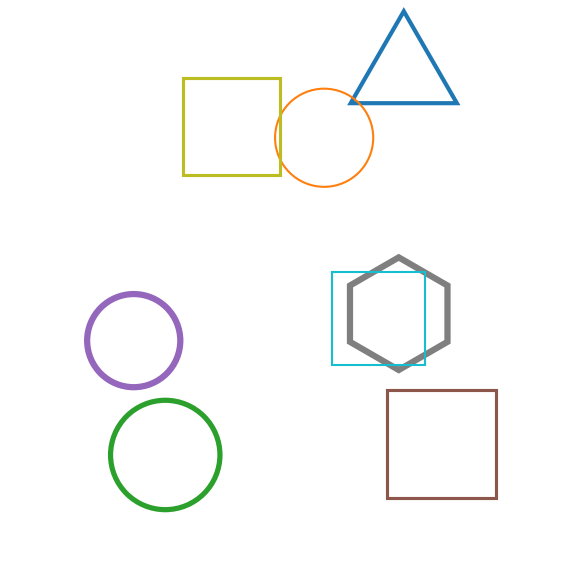[{"shape": "triangle", "thickness": 2, "radius": 0.53, "center": [0.699, 0.874]}, {"shape": "circle", "thickness": 1, "radius": 0.42, "center": [0.561, 0.761]}, {"shape": "circle", "thickness": 2.5, "radius": 0.47, "center": [0.286, 0.211]}, {"shape": "circle", "thickness": 3, "radius": 0.4, "center": [0.232, 0.409]}, {"shape": "square", "thickness": 1.5, "radius": 0.47, "center": [0.765, 0.23]}, {"shape": "hexagon", "thickness": 3, "radius": 0.49, "center": [0.69, 0.456]}, {"shape": "square", "thickness": 1.5, "radius": 0.42, "center": [0.4, 0.78]}, {"shape": "square", "thickness": 1, "radius": 0.4, "center": [0.655, 0.448]}]